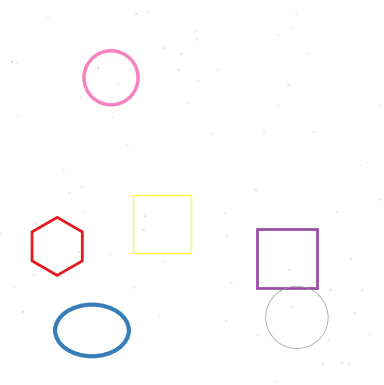[{"shape": "hexagon", "thickness": 2, "radius": 0.38, "center": [0.149, 0.36]}, {"shape": "oval", "thickness": 3, "radius": 0.48, "center": [0.239, 0.142]}, {"shape": "square", "thickness": 2, "radius": 0.39, "center": [0.746, 0.328]}, {"shape": "square", "thickness": 1, "radius": 0.38, "center": [0.42, 0.418]}, {"shape": "circle", "thickness": 2.5, "radius": 0.35, "center": [0.288, 0.798]}, {"shape": "circle", "thickness": 0.5, "radius": 0.41, "center": [0.771, 0.176]}]